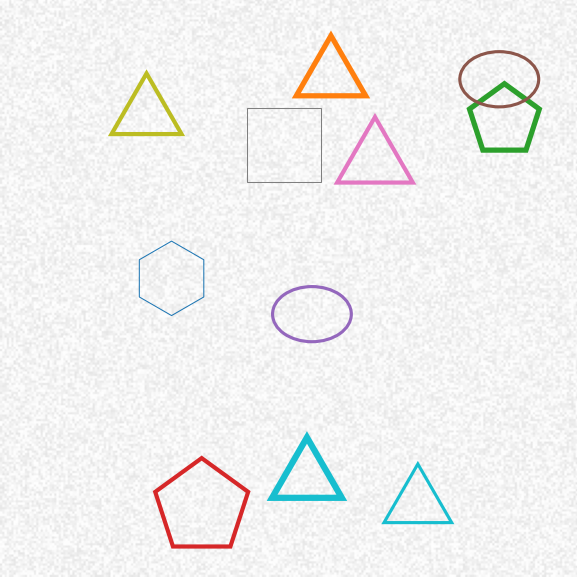[{"shape": "hexagon", "thickness": 0.5, "radius": 0.32, "center": [0.297, 0.517]}, {"shape": "triangle", "thickness": 2.5, "radius": 0.35, "center": [0.573, 0.868]}, {"shape": "pentagon", "thickness": 2.5, "radius": 0.32, "center": [0.873, 0.791]}, {"shape": "pentagon", "thickness": 2, "radius": 0.42, "center": [0.349, 0.121]}, {"shape": "oval", "thickness": 1.5, "radius": 0.34, "center": [0.54, 0.455]}, {"shape": "oval", "thickness": 1.5, "radius": 0.34, "center": [0.865, 0.862]}, {"shape": "triangle", "thickness": 2, "radius": 0.38, "center": [0.649, 0.721]}, {"shape": "square", "thickness": 0.5, "radius": 0.32, "center": [0.491, 0.748]}, {"shape": "triangle", "thickness": 2, "radius": 0.35, "center": [0.254, 0.802]}, {"shape": "triangle", "thickness": 3, "radius": 0.35, "center": [0.532, 0.172]}, {"shape": "triangle", "thickness": 1.5, "radius": 0.34, "center": [0.724, 0.128]}]